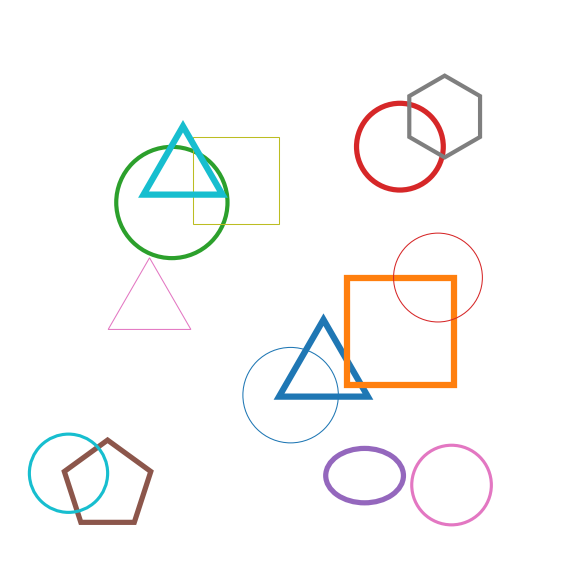[{"shape": "triangle", "thickness": 3, "radius": 0.44, "center": [0.56, 0.357]}, {"shape": "circle", "thickness": 0.5, "radius": 0.41, "center": [0.503, 0.315]}, {"shape": "square", "thickness": 3, "radius": 0.46, "center": [0.694, 0.424]}, {"shape": "circle", "thickness": 2, "radius": 0.48, "center": [0.298, 0.648]}, {"shape": "circle", "thickness": 0.5, "radius": 0.38, "center": [0.758, 0.519]}, {"shape": "circle", "thickness": 2.5, "radius": 0.38, "center": [0.692, 0.745]}, {"shape": "oval", "thickness": 2.5, "radius": 0.34, "center": [0.631, 0.176]}, {"shape": "pentagon", "thickness": 2.5, "radius": 0.39, "center": [0.186, 0.158]}, {"shape": "circle", "thickness": 1.5, "radius": 0.34, "center": [0.782, 0.159]}, {"shape": "triangle", "thickness": 0.5, "radius": 0.41, "center": [0.259, 0.47]}, {"shape": "hexagon", "thickness": 2, "radius": 0.35, "center": [0.77, 0.797]}, {"shape": "square", "thickness": 0.5, "radius": 0.38, "center": [0.409, 0.686]}, {"shape": "triangle", "thickness": 3, "radius": 0.39, "center": [0.317, 0.702]}, {"shape": "circle", "thickness": 1.5, "radius": 0.34, "center": [0.119, 0.18]}]